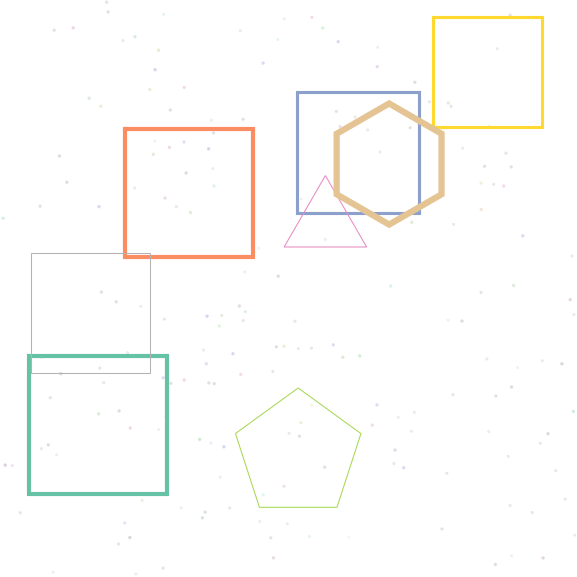[{"shape": "square", "thickness": 2, "radius": 0.6, "center": [0.17, 0.263]}, {"shape": "square", "thickness": 2, "radius": 0.56, "center": [0.327, 0.665]}, {"shape": "square", "thickness": 1.5, "radius": 0.52, "center": [0.62, 0.735]}, {"shape": "triangle", "thickness": 0.5, "radius": 0.41, "center": [0.563, 0.613]}, {"shape": "pentagon", "thickness": 0.5, "radius": 0.57, "center": [0.516, 0.213]}, {"shape": "square", "thickness": 1.5, "radius": 0.47, "center": [0.844, 0.874]}, {"shape": "hexagon", "thickness": 3, "radius": 0.52, "center": [0.674, 0.715]}, {"shape": "square", "thickness": 0.5, "radius": 0.52, "center": [0.157, 0.457]}]